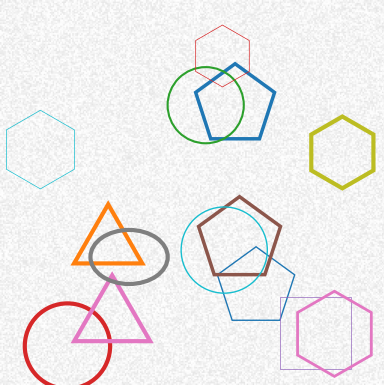[{"shape": "pentagon", "thickness": 1, "radius": 0.53, "center": [0.665, 0.254]}, {"shape": "pentagon", "thickness": 2.5, "radius": 0.54, "center": [0.611, 0.727]}, {"shape": "triangle", "thickness": 3, "radius": 0.51, "center": [0.281, 0.367]}, {"shape": "circle", "thickness": 1.5, "radius": 0.49, "center": [0.534, 0.727]}, {"shape": "circle", "thickness": 3, "radius": 0.55, "center": [0.175, 0.101]}, {"shape": "hexagon", "thickness": 0.5, "radius": 0.4, "center": [0.578, 0.855]}, {"shape": "square", "thickness": 0.5, "radius": 0.46, "center": [0.819, 0.135]}, {"shape": "pentagon", "thickness": 2.5, "radius": 0.56, "center": [0.622, 0.377]}, {"shape": "triangle", "thickness": 3, "radius": 0.57, "center": [0.291, 0.171]}, {"shape": "hexagon", "thickness": 2, "radius": 0.55, "center": [0.869, 0.133]}, {"shape": "oval", "thickness": 3, "radius": 0.5, "center": [0.335, 0.333]}, {"shape": "hexagon", "thickness": 3, "radius": 0.47, "center": [0.889, 0.604]}, {"shape": "circle", "thickness": 1, "radius": 0.56, "center": [0.582, 0.35]}, {"shape": "hexagon", "thickness": 0.5, "radius": 0.51, "center": [0.105, 0.612]}]